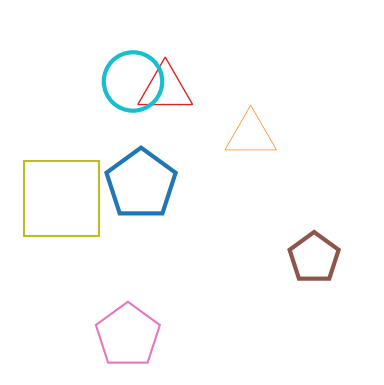[{"shape": "pentagon", "thickness": 3, "radius": 0.47, "center": [0.366, 0.522]}, {"shape": "triangle", "thickness": 0.5, "radius": 0.39, "center": [0.651, 0.649]}, {"shape": "triangle", "thickness": 1, "radius": 0.41, "center": [0.429, 0.769]}, {"shape": "pentagon", "thickness": 3, "radius": 0.33, "center": [0.816, 0.33]}, {"shape": "pentagon", "thickness": 1.5, "radius": 0.44, "center": [0.332, 0.129]}, {"shape": "square", "thickness": 1.5, "radius": 0.49, "center": [0.16, 0.484]}, {"shape": "circle", "thickness": 3, "radius": 0.38, "center": [0.345, 0.788]}]